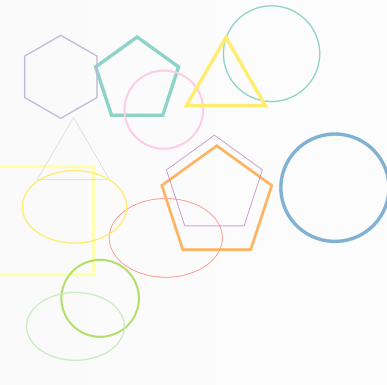[{"shape": "pentagon", "thickness": 2.5, "radius": 0.56, "center": [0.354, 0.791]}, {"shape": "circle", "thickness": 1, "radius": 0.62, "center": [0.701, 0.861]}, {"shape": "square", "thickness": 2.5, "radius": 0.7, "center": [0.1, 0.428]}, {"shape": "hexagon", "thickness": 1, "radius": 0.54, "center": [0.157, 0.8]}, {"shape": "oval", "thickness": 0.5, "radius": 0.73, "center": [0.428, 0.382]}, {"shape": "circle", "thickness": 2.5, "radius": 0.7, "center": [0.864, 0.512]}, {"shape": "pentagon", "thickness": 2, "radius": 0.75, "center": [0.559, 0.472]}, {"shape": "circle", "thickness": 1.5, "radius": 0.5, "center": [0.258, 0.225]}, {"shape": "circle", "thickness": 1.5, "radius": 0.51, "center": [0.423, 0.715]}, {"shape": "triangle", "thickness": 0.5, "radius": 0.54, "center": [0.19, 0.587]}, {"shape": "pentagon", "thickness": 0.5, "radius": 0.65, "center": [0.553, 0.519]}, {"shape": "oval", "thickness": 1, "radius": 0.63, "center": [0.195, 0.152]}, {"shape": "triangle", "thickness": 2.5, "radius": 0.59, "center": [0.583, 0.785]}, {"shape": "oval", "thickness": 1, "radius": 0.67, "center": [0.192, 0.463]}]